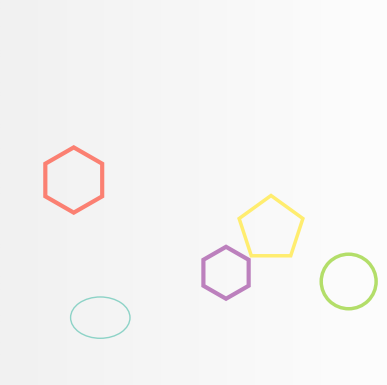[{"shape": "oval", "thickness": 1, "radius": 0.38, "center": [0.259, 0.175]}, {"shape": "hexagon", "thickness": 3, "radius": 0.42, "center": [0.19, 0.532]}, {"shape": "circle", "thickness": 2.5, "radius": 0.35, "center": [0.9, 0.269]}, {"shape": "hexagon", "thickness": 3, "radius": 0.34, "center": [0.583, 0.292]}, {"shape": "pentagon", "thickness": 2.5, "radius": 0.43, "center": [0.699, 0.406]}]